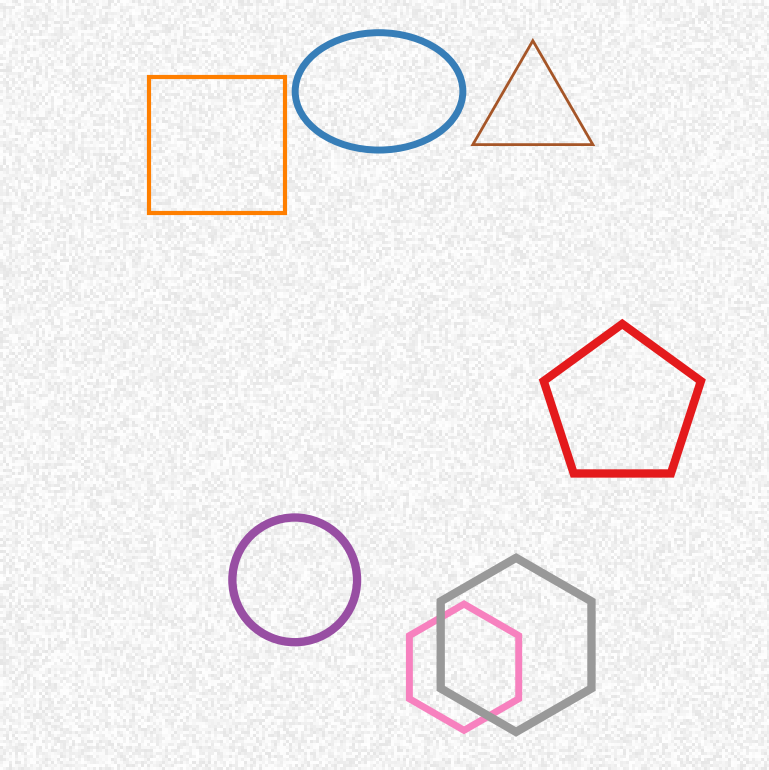[{"shape": "pentagon", "thickness": 3, "radius": 0.54, "center": [0.808, 0.472]}, {"shape": "oval", "thickness": 2.5, "radius": 0.54, "center": [0.492, 0.881]}, {"shape": "circle", "thickness": 3, "radius": 0.4, "center": [0.383, 0.247]}, {"shape": "square", "thickness": 1.5, "radius": 0.44, "center": [0.282, 0.811]}, {"shape": "triangle", "thickness": 1, "radius": 0.45, "center": [0.692, 0.857]}, {"shape": "hexagon", "thickness": 2.5, "radius": 0.41, "center": [0.603, 0.134]}, {"shape": "hexagon", "thickness": 3, "radius": 0.57, "center": [0.67, 0.162]}]